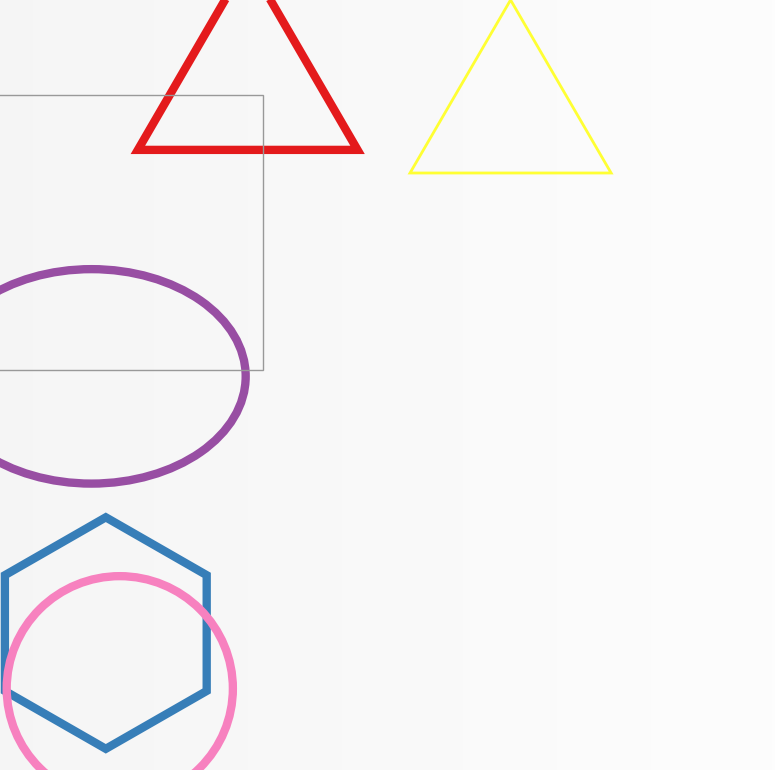[{"shape": "triangle", "thickness": 3, "radius": 0.82, "center": [0.32, 0.887]}, {"shape": "hexagon", "thickness": 3, "radius": 0.75, "center": [0.137, 0.178]}, {"shape": "oval", "thickness": 3, "radius": 0.99, "center": [0.118, 0.511]}, {"shape": "triangle", "thickness": 1, "radius": 0.75, "center": [0.659, 0.85]}, {"shape": "circle", "thickness": 3, "radius": 0.73, "center": [0.155, 0.106]}, {"shape": "square", "thickness": 0.5, "radius": 0.89, "center": [0.161, 0.698]}]